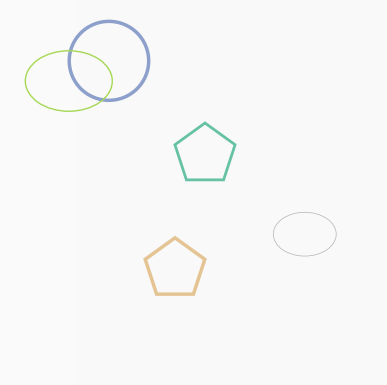[{"shape": "pentagon", "thickness": 2, "radius": 0.41, "center": [0.529, 0.599]}, {"shape": "circle", "thickness": 2.5, "radius": 0.51, "center": [0.281, 0.842]}, {"shape": "oval", "thickness": 1, "radius": 0.56, "center": [0.178, 0.79]}, {"shape": "pentagon", "thickness": 2.5, "radius": 0.4, "center": [0.452, 0.301]}, {"shape": "oval", "thickness": 0.5, "radius": 0.41, "center": [0.786, 0.392]}]